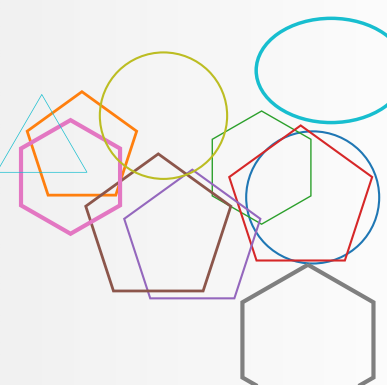[{"shape": "circle", "thickness": 1.5, "radius": 0.86, "center": [0.807, 0.487]}, {"shape": "pentagon", "thickness": 2, "radius": 0.74, "center": [0.211, 0.613]}, {"shape": "hexagon", "thickness": 1, "radius": 0.73, "center": [0.675, 0.565]}, {"shape": "pentagon", "thickness": 1.5, "radius": 0.97, "center": [0.776, 0.48]}, {"shape": "pentagon", "thickness": 1.5, "radius": 0.92, "center": [0.496, 0.375]}, {"shape": "pentagon", "thickness": 2, "radius": 0.98, "center": [0.408, 0.403]}, {"shape": "hexagon", "thickness": 3, "radius": 0.74, "center": [0.182, 0.54]}, {"shape": "hexagon", "thickness": 3, "radius": 0.98, "center": [0.795, 0.117]}, {"shape": "circle", "thickness": 1.5, "radius": 0.82, "center": [0.422, 0.7]}, {"shape": "triangle", "thickness": 0.5, "radius": 0.67, "center": [0.108, 0.62]}, {"shape": "oval", "thickness": 2.5, "radius": 0.97, "center": [0.855, 0.817]}]